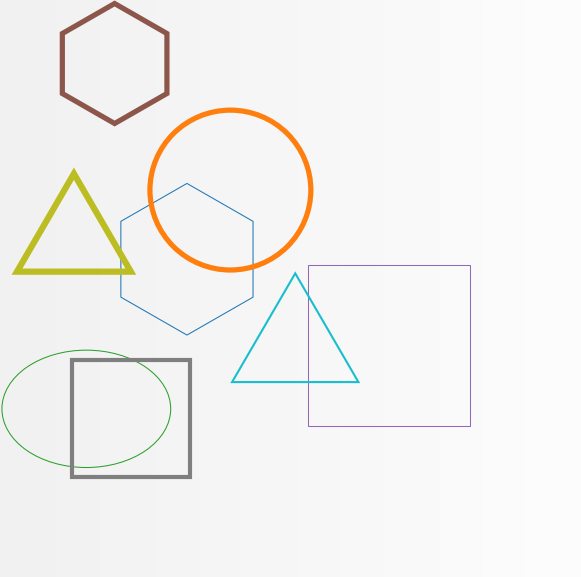[{"shape": "hexagon", "thickness": 0.5, "radius": 0.66, "center": [0.322, 0.55]}, {"shape": "circle", "thickness": 2.5, "radius": 0.69, "center": [0.396, 0.67]}, {"shape": "oval", "thickness": 0.5, "radius": 0.73, "center": [0.148, 0.291]}, {"shape": "square", "thickness": 0.5, "radius": 0.7, "center": [0.67, 0.4]}, {"shape": "hexagon", "thickness": 2.5, "radius": 0.52, "center": [0.197, 0.889]}, {"shape": "square", "thickness": 2, "radius": 0.51, "center": [0.226, 0.274]}, {"shape": "triangle", "thickness": 3, "radius": 0.57, "center": [0.127, 0.585]}, {"shape": "triangle", "thickness": 1, "radius": 0.63, "center": [0.508, 0.4]}]